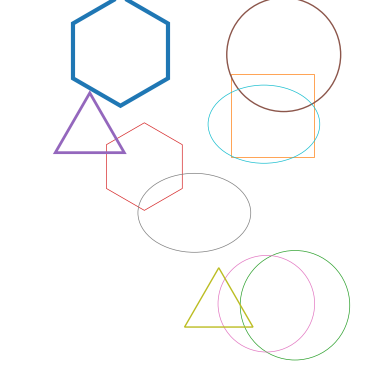[{"shape": "hexagon", "thickness": 3, "radius": 0.71, "center": [0.313, 0.868]}, {"shape": "square", "thickness": 0.5, "radius": 0.54, "center": [0.708, 0.7]}, {"shape": "circle", "thickness": 0.5, "radius": 0.71, "center": [0.766, 0.207]}, {"shape": "hexagon", "thickness": 0.5, "radius": 0.57, "center": [0.375, 0.567]}, {"shape": "triangle", "thickness": 2, "radius": 0.52, "center": [0.233, 0.655]}, {"shape": "circle", "thickness": 1, "radius": 0.74, "center": [0.737, 0.858]}, {"shape": "circle", "thickness": 0.5, "radius": 0.63, "center": [0.692, 0.211]}, {"shape": "oval", "thickness": 0.5, "radius": 0.73, "center": [0.505, 0.447]}, {"shape": "triangle", "thickness": 1, "radius": 0.51, "center": [0.568, 0.202]}, {"shape": "oval", "thickness": 0.5, "radius": 0.73, "center": [0.686, 0.677]}]